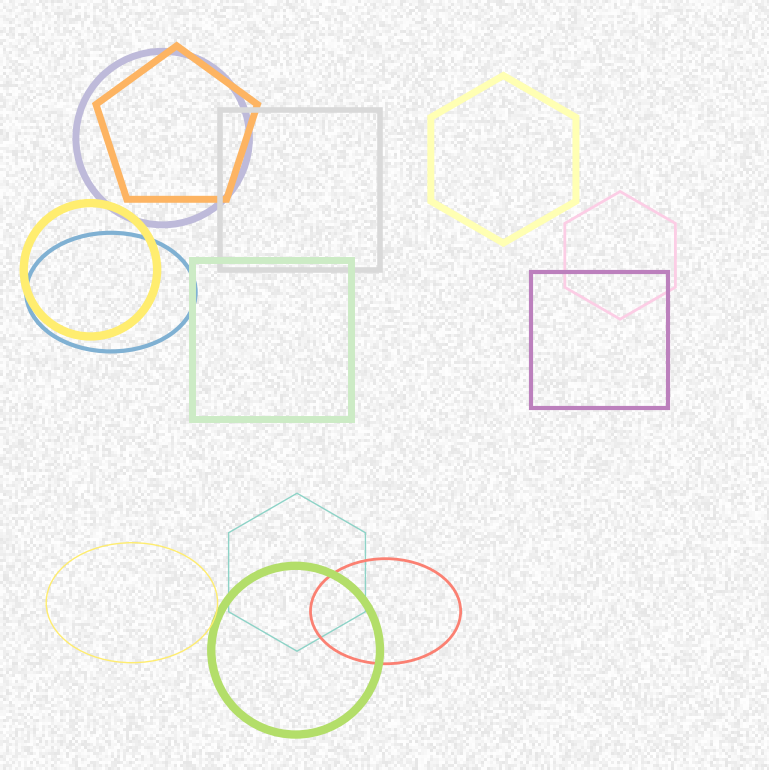[{"shape": "hexagon", "thickness": 0.5, "radius": 0.51, "center": [0.386, 0.257]}, {"shape": "hexagon", "thickness": 2.5, "radius": 0.54, "center": [0.654, 0.793]}, {"shape": "circle", "thickness": 2.5, "radius": 0.56, "center": [0.211, 0.821]}, {"shape": "oval", "thickness": 1, "radius": 0.49, "center": [0.501, 0.206]}, {"shape": "oval", "thickness": 1.5, "radius": 0.55, "center": [0.144, 0.621]}, {"shape": "pentagon", "thickness": 2.5, "radius": 0.55, "center": [0.23, 0.83]}, {"shape": "circle", "thickness": 3, "radius": 0.55, "center": [0.384, 0.156]}, {"shape": "hexagon", "thickness": 1, "radius": 0.41, "center": [0.805, 0.668]}, {"shape": "square", "thickness": 2, "radius": 0.52, "center": [0.389, 0.753]}, {"shape": "square", "thickness": 1.5, "radius": 0.44, "center": [0.779, 0.559]}, {"shape": "square", "thickness": 2.5, "radius": 0.52, "center": [0.353, 0.559]}, {"shape": "circle", "thickness": 3, "radius": 0.43, "center": [0.117, 0.65]}, {"shape": "oval", "thickness": 0.5, "radius": 0.56, "center": [0.171, 0.217]}]